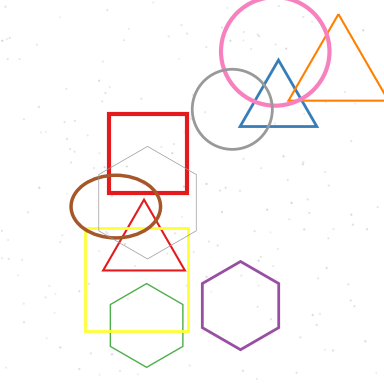[{"shape": "square", "thickness": 3, "radius": 0.51, "center": [0.385, 0.601]}, {"shape": "triangle", "thickness": 1.5, "radius": 0.61, "center": [0.374, 0.359]}, {"shape": "triangle", "thickness": 2, "radius": 0.58, "center": [0.723, 0.729]}, {"shape": "hexagon", "thickness": 1, "radius": 0.54, "center": [0.381, 0.155]}, {"shape": "hexagon", "thickness": 2, "radius": 0.57, "center": [0.625, 0.206]}, {"shape": "triangle", "thickness": 1.5, "radius": 0.75, "center": [0.879, 0.813]}, {"shape": "square", "thickness": 2, "radius": 0.67, "center": [0.354, 0.275]}, {"shape": "oval", "thickness": 2.5, "radius": 0.58, "center": [0.301, 0.463]}, {"shape": "circle", "thickness": 3, "radius": 0.7, "center": [0.715, 0.866]}, {"shape": "hexagon", "thickness": 0.5, "radius": 0.73, "center": [0.383, 0.474]}, {"shape": "circle", "thickness": 2, "radius": 0.52, "center": [0.603, 0.716]}]